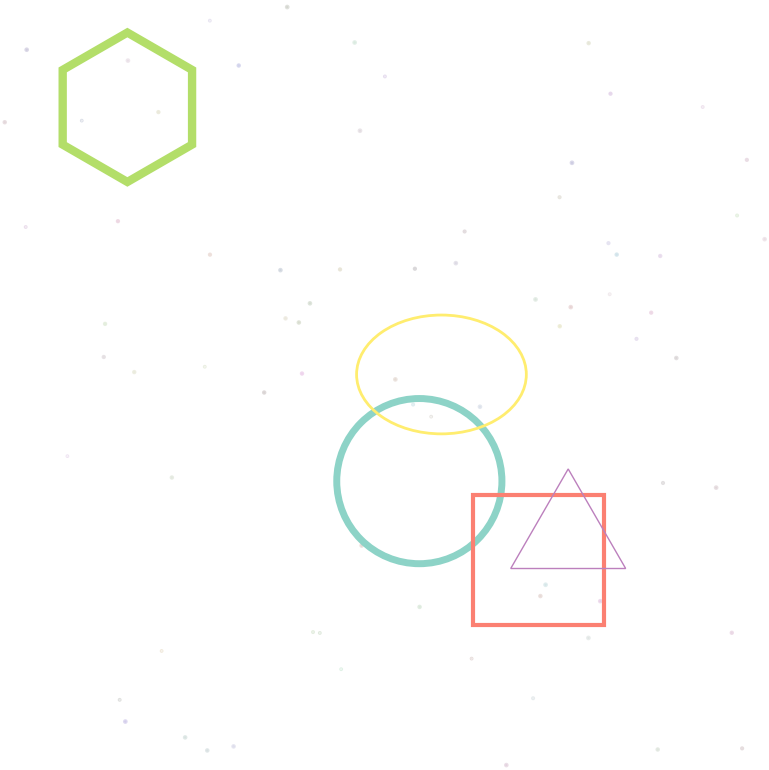[{"shape": "circle", "thickness": 2.5, "radius": 0.54, "center": [0.545, 0.375]}, {"shape": "square", "thickness": 1.5, "radius": 0.42, "center": [0.699, 0.272]}, {"shape": "hexagon", "thickness": 3, "radius": 0.49, "center": [0.165, 0.861]}, {"shape": "triangle", "thickness": 0.5, "radius": 0.43, "center": [0.738, 0.305]}, {"shape": "oval", "thickness": 1, "radius": 0.55, "center": [0.573, 0.514]}]